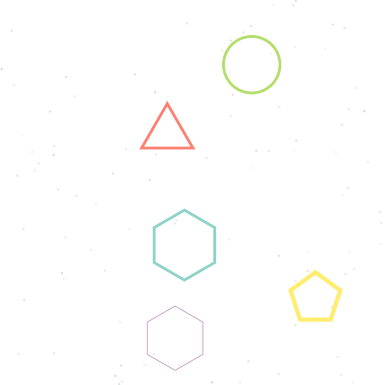[{"shape": "hexagon", "thickness": 2, "radius": 0.45, "center": [0.479, 0.363]}, {"shape": "triangle", "thickness": 2, "radius": 0.38, "center": [0.434, 0.654]}, {"shape": "circle", "thickness": 2, "radius": 0.37, "center": [0.654, 0.832]}, {"shape": "hexagon", "thickness": 0.5, "radius": 0.42, "center": [0.455, 0.121]}, {"shape": "pentagon", "thickness": 3, "radius": 0.34, "center": [0.819, 0.225]}]